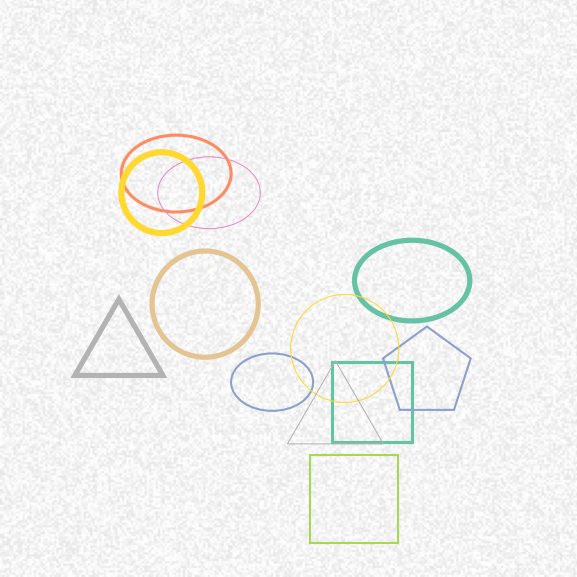[{"shape": "oval", "thickness": 2.5, "radius": 0.5, "center": [0.714, 0.513]}, {"shape": "square", "thickness": 1.5, "radius": 0.35, "center": [0.644, 0.303]}, {"shape": "oval", "thickness": 1.5, "radius": 0.48, "center": [0.305, 0.699]}, {"shape": "oval", "thickness": 1, "radius": 0.36, "center": [0.471, 0.337]}, {"shape": "pentagon", "thickness": 1, "radius": 0.4, "center": [0.739, 0.354]}, {"shape": "oval", "thickness": 0.5, "radius": 0.44, "center": [0.362, 0.665]}, {"shape": "square", "thickness": 1, "radius": 0.38, "center": [0.613, 0.135]}, {"shape": "circle", "thickness": 3, "radius": 0.35, "center": [0.28, 0.665]}, {"shape": "circle", "thickness": 0.5, "radius": 0.47, "center": [0.597, 0.396]}, {"shape": "circle", "thickness": 2.5, "radius": 0.46, "center": [0.355, 0.473]}, {"shape": "triangle", "thickness": 0.5, "radius": 0.48, "center": [0.581, 0.278]}, {"shape": "triangle", "thickness": 2.5, "radius": 0.44, "center": [0.206, 0.393]}]